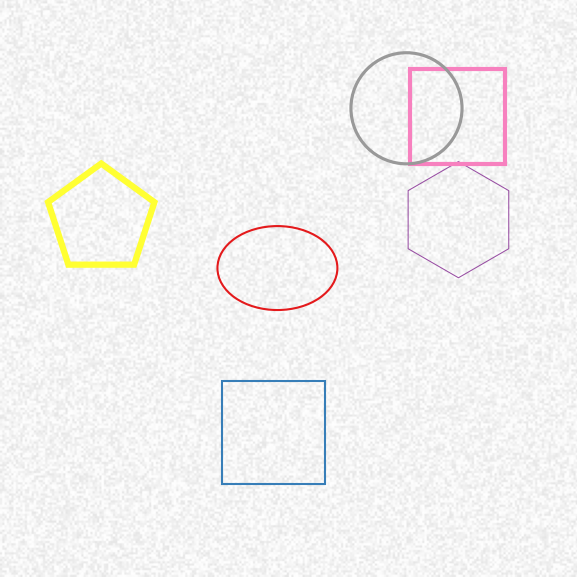[{"shape": "oval", "thickness": 1, "radius": 0.52, "center": [0.48, 0.535]}, {"shape": "square", "thickness": 1, "radius": 0.45, "center": [0.474, 0.25]}, {"shape": "hexagon", "thickness": 0.5, "radius": 0.5, "center": [0.794, 0.619]}, {"shape": "pentagon", "thickness": 3, "radius": 0.48, "center": [0.175, 0.619]}, {"shape": "square", "thickness": 2, "radius": 0.41, "center": [0.793, 0.797]}, {"shape": "circle", "thickness": 1.5, "radius": 0.48, "center": [0.704, 0.812]}]